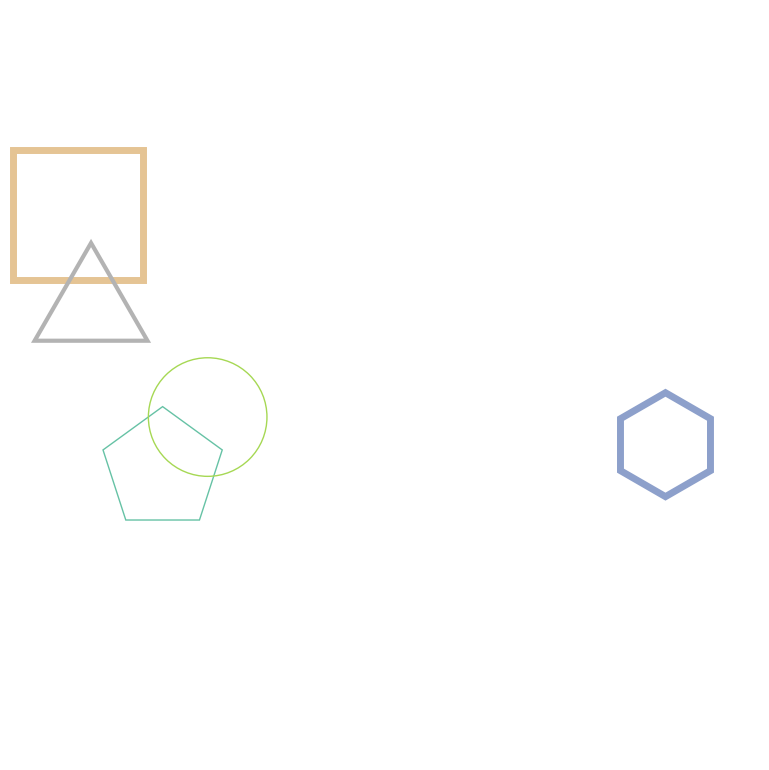[{"shape": "pentagon", "thickness": 0.5, "radius": 0.41, "center": [0.211, 0.391]}, {"shape": "hexagon", "thickness": 2.5, "radius": 0.34, "center": [0.864, 0.422]}, {"shape": "circle", "thickness": 0.5, "radius": 0.38, "center": [0.27, 0.458]}, {"shape": "square", "thickness": 2.5, "radius": 0.42, "center": [0.101, 0.721]}, {"shape": "triangle", "thickness": 1.5, "radius": 0.42, "center": [0.118, 0.6]}]